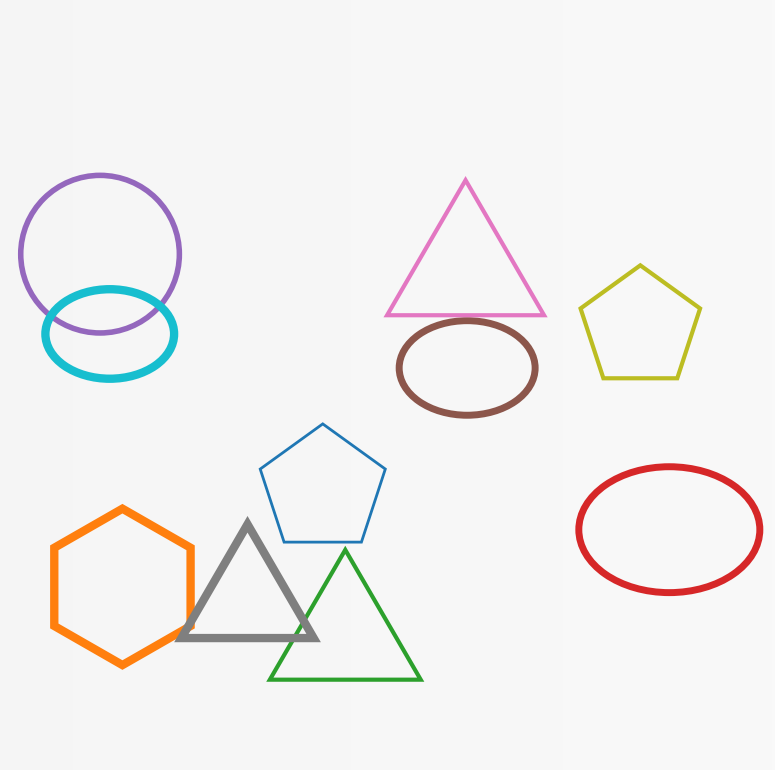[{"shape": "pentagon", "thickness": 1, "radius": 0.42, "center": [0.416, 0.365]}, {"shape": "hexagon", "thickness": 3, "radius": 0.51, "center": [0.158, 0.238]}, {"shape": "triangle", "thickness": 1.5, "radius": 0.56, "center": [0.446, 0.173]}, {"shape": "oval", "thickness": 2.5, "radius": 0.58, "center": [0.864, 0.312]}, {"shape": "circle", "thickness": 2, "radius": 0.51, "center": [0.129, 0.67]}, {"shape": "oval", "thickness": 2.5, "radius": 0.44, "center": [0.603, 0.522]}, {"shape": "triangle", "thickness": 1.5, "radius": 0.58, "center": [0.601, 0.649]}, {"shape": "triangle", "thickness": 3, "radius": 0.49, "center": [0.319, 0.221]}, {"shape": "pentagon", "thickness": 1.5, "radius": 0.41, "center": [0.826, 0.574]}, {"shape": "oval", "thickness": 3, "radius": 0.42, "center": [0.142, 0.566]}]